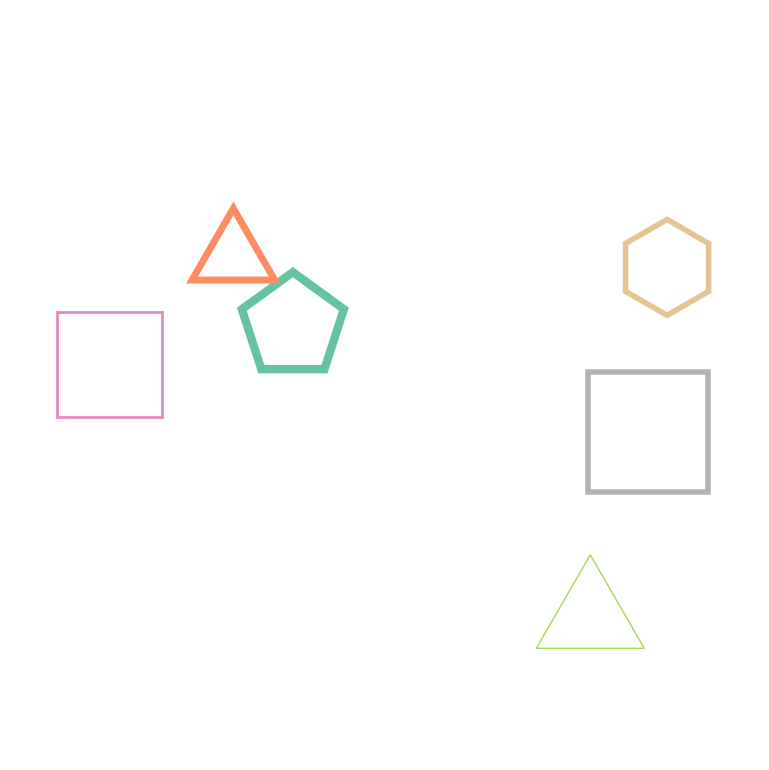[{"shape": "pentagon", "thickness": 3, "radius": 0.35, "center": [0.38, 0.577]}, {"shape": "triangle", "thickness": 2.5, "radius": 0.31, "center": [0.303, 0.667]}, {"shape": "square", "thickness": 1, "radius": 0.34, "center": [0.143, 0.526]}, {"shape": "triangle", "thickness": 0.5, "radius": 0.4, "center": [0.767, 0.199]}, {"shape": "hexagon", "thickness": 2, "radius": 0.31, "center": [0.866, 0.653]}, {"shape": "square", "thickness": 2, "radius": 0.39, "center": [0.842, 0.439]}]